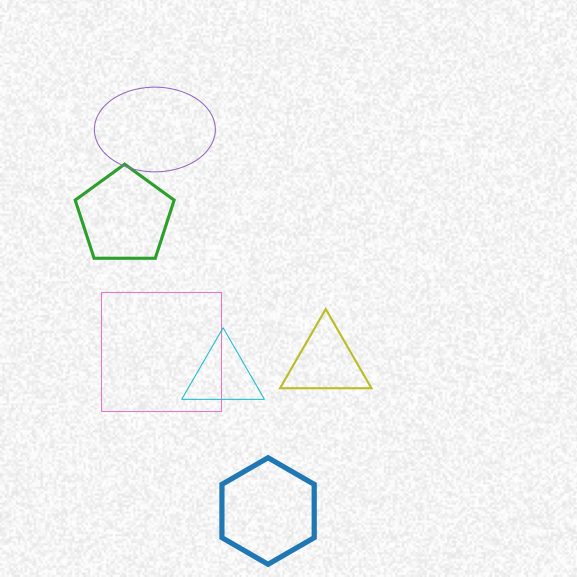[{"shape": "hexagon", "thickness": 2.5, "radius": 0.46, "center": [0.464, 0.114]}, {"shape": "pentagon", "thickness": 1.5, "radius": 0.45, "center": [0.216, 0.625]}, {"shape": "oval", "thickness": 0.5, "radius": 0.52, "center": [0.268, 0.775]}, {"shape": "square", "thickness": 0.5, "radius": 0.52, "center": [0.279, 0.39]}, {"shape": "triangle", "thickness": 1, "radius": 0.46, "center": [0.564, 0.373]}, {"shape": "triangle", "thickness": 0.5, "radius": 0.41, "center": [0.386, 0.349]}]